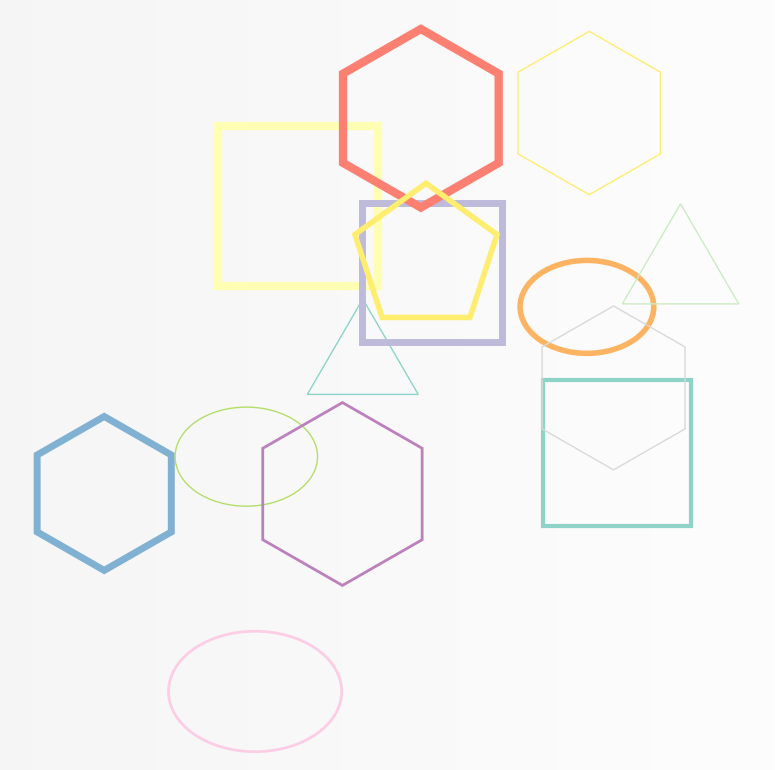[{"shape": "square", "thickness": 1.5, "radius": 0.48, "center": [0.796, 0.411]}, {"shape": "triangle", "thickness": 0.5, "radius": 0.41, "center": [0.468, 0.529]}, {"shape": "square", "thickness": 3, "radius": 0.52, "center": [0.384, 0.733]}, {"shape": "square", "thickness": 2.5, "radius": 0.45, "center": [0.558, 0.646]}, {"shape": "hexagon", "thickness": 3, "radius": 0.58, "center": [0.543, 0.846]}, {"shape": "hexagon", "thickness": 2.5, "radius": 0.5, "center": [0.134, 0.359]}, {"shape": "oval", "thickness": 2, "radius": 0.43, "center": [0.757, 0.601]}, {"shape": "oval", "thickness": 0.5, "radius": 0.46, "center": [0.318, 0.407]}, {"shape": "oval", "thickness": 1, "radius": 0.56, "center": [0.329, 0.102]}, {"shape": "hexagon", "thickness": 0.5, "radius": 0.53, "center": [0.792, 0.496]}, {"shape": "hexagon", "thickness": 1, "radius": 0.59, "center": [0.442, 0.358]}, {"shape": "triangle", "thickness": 0.5, "radius": 0.43, "center": [0.878, 0.649]}, {"shape": "pentagon", "thickness": 2, "radius": 0.48, "center": [0.55, 0.666]}, {"shape": "hexagon", "thickness": 0.5, "radius": 0.53, "center": [0.76, 0.853]}]